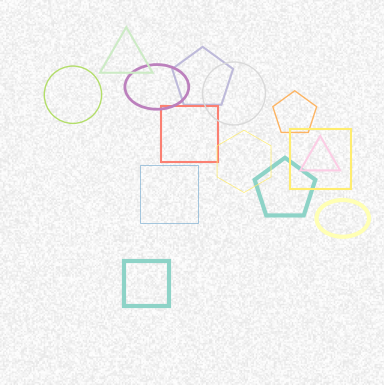[{"shape": "square", "thickness": 3, "radius": 0.29, "center": [0.381, 0.264]}, {"shape": "pentagon", "thickness": 3, "radius": 0.41, "center": [0.74, 0.507]}, {"shape": "oval", "thickness": 3, "radius": 0.34, "center": [0.89, 0.433]}, {"shape": "pentagon", "thickness": 1.5, "radius": 0.42, "center": [0.526, 0.795]}, {"shape": "square", "thickness": 1.5, "radius": 0.37, "center": [0.492, 0.652]}, {"shape": "square", "thickness": 0.5, "radius": 0.38, "center": [0.44, 0.497]}, {"shape": "pentagon", "thickness": 1, "radius": 0.3, "center": [0.766, 0.704]}, {"shape": "circle", "thickness": 1, "radius": 0.37, "center": [0.189, 0.754]}, {"shape": "triangle", "thickness": 1.5, "radius": 0.3, "center": [0.832, 0.587]}, {"shape": "circle", "thickness": 1, "radius": 0.41, "center": [0.608, 0.757]}, {"shape": "oval", "thickness": 2, "radius": 0.41, "center": [0.407, 0.774]}, {"shape": "triangle", "thickness": 1.5, "radius": 0.39, "center": [0.328, 0.851]}, {"shape": "square", "thickness": 1.5, "radius": 0.39, "center": [0.832, 0.587]}, {"shape": "hexagon", "thickness": 0.5, "radius": 0.4, "center": [0.634, 0.581]}]